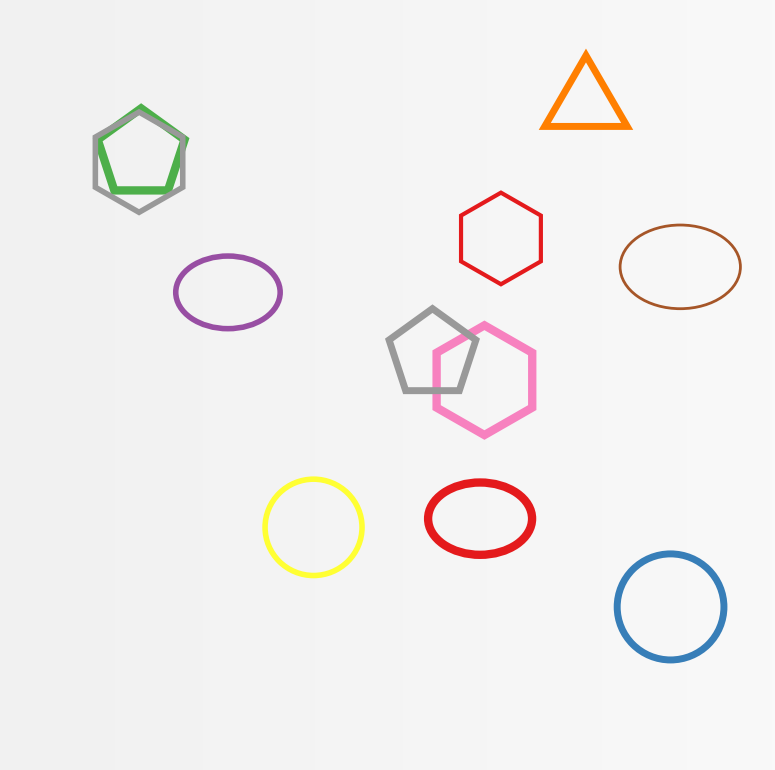[{"shape": "oval", "thickness": 3, "radius": 0.34, "center": [0.619, 0.326]}, {"shape": "hexagon", "thickness": 1.5, "radius": 0.3, "center": [0.646, 0.69]}, {"shape": "circle", "thickness": 2.5, "radius": 0.34, "center": [0.865, 0.212]}, {"shape": "pentagon", "thickness": 3, "radius": 0.29, "center": [0.182, 0.8]}, {"shape": "oval", "thickness": 2, "radius": 0.34, "center": [0.294, 0.62]}, {"shape": "triangle", "thickness": 2.5, "radius": 0.31, "center": [0.756, 0.867]}, {"shape": "circle", "thickness": 2, "radius": 0.31, "center": [0.405, 0.315]}, {"shape": "oval", "thickness": 1, "radius": 0.39, "center": [0.878, 0.653]}, {"shape": "hexagon", "thickness": 3, "radius": 0.36, "center": [0.625, 0.506]}, {"shape": "hexagon", "thickness": 2, "radius": 0.33, "center": [0.179, 0.789]}, {"shape": "pentagon", "thickness": 2.5, "radius": 0.29, "center": [0.558, 0.54]}]